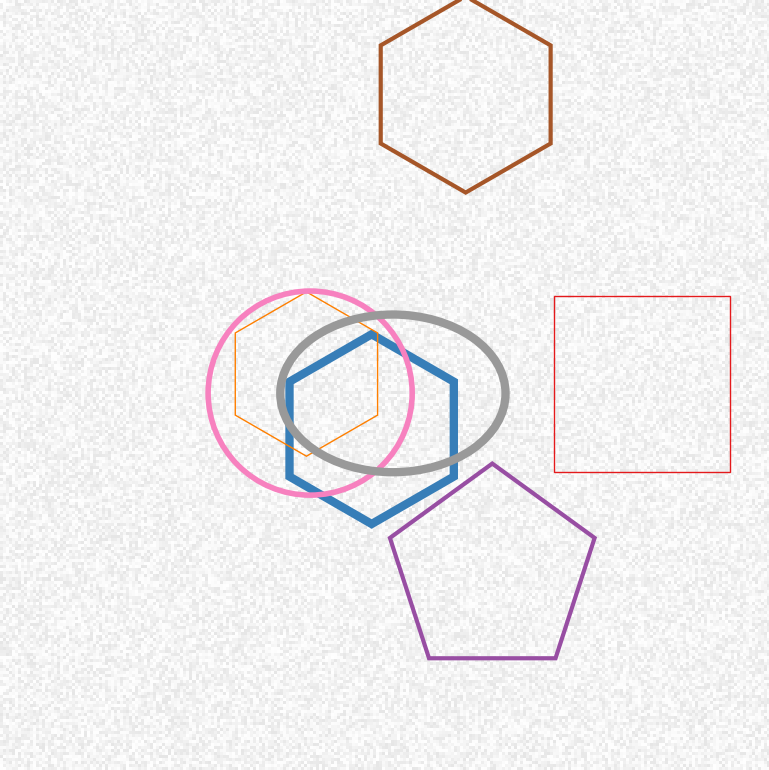[{"shape": "square", "thickness": 0.5, "radius": 0.57, "center": [0.834, 0.501]}, {"shape": "hexagon", "thickness": 3, "radius": 0.62, "center": [0.483, 0.443]}, {"shape": "pentagon", "thickness": 1.5, "radius": 0.7, "center": [0.639, 0.258]}, {"shape": "hexagon", "thickness": 0.5, "radius": 0.53, "center": [0.398, 0.514]}, {"shape": "hexagon", "thickness": 1.5, "radius": 0.64, "center": [0.605, 0.877]}, {"shape": "circle", "thickness": 2, "radius": 0.66, "center": [0.403, 0.489]}, {"shape": "oval", "thickness": 3, "radius": 0.73, "center": [0.51, 0.489]}]